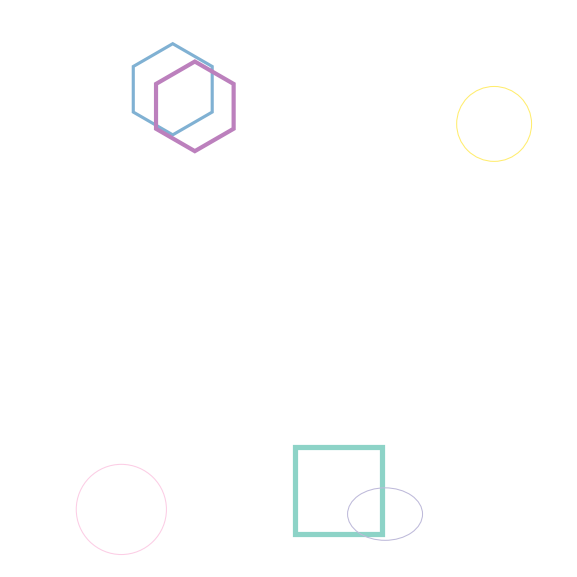[{"shape": "square", "thickness": 2.5, "radius": 0.38, "center": [0.586, 0.15]}, {"shape": "oval", "thickness": 0.5, "radius": 0.32, "center": [0.667, 0.109]}, {"shape": "hexagon", "thickness": 1.5, "radius": 0.39, "center": [0.299, 0.845]}, {"shape": "circle", "thickness": 0.5, "radius": 0.39, "center": [0.21, 0.117]}, {"shape": "hexagon", "thickness": 2, "radius": 0.39, "center": [0.337, 0.815]}, {"shape": "circle", "thickness": 0.5, "radius": 0.32, "center": [0.856, 0.785]}]